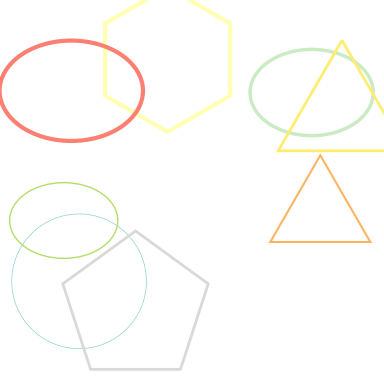[{"shape": "circle", "thickness": 0.5, "radius": 0.87, "center": [0.205, 0.269]}, {"shape": "hexagon", "thickness": 3, "radius": 0.94, "center": [0.435, 0.845]}, {"shape": "oval", "thickness": 3, "radius": 0.93, "center": [0.185, 0.764]}, {"shape": "triangle", "thickness": 1.5, "radius": 0.75, "center": [0.832, 0.447]}, {"shape": "oval", "thickness": 1, "radius": 0.7, "center": [0.166, 0.427]}, {"shape": "pentagon", "thickness": 2, "radius": 0.99, "center": [0.352, 0.201]}, {"shape": "oval", "thickness": 2.5, "radius": 0.8, "center": [0.809, 0.76]}, {"shape": "triangle", "thickness": 2, "radius": 0.96, "center": [0.888, 0.704]}]